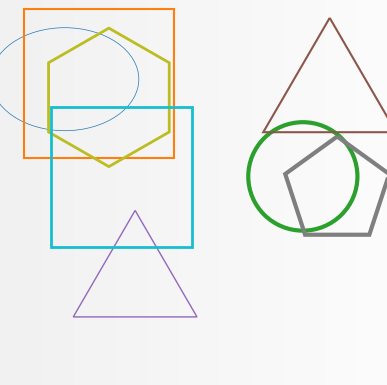[{"shape": "oval", "thickness": 0.5, "radius": 0.96, "center": [0.167, 0.794]}, {"shape": "square", "thickness": 1.5, "radius": 0.97, "center": [0.256, 0.784]}, {"shape": "circle", "thickness": 3, "radius": 0.7, "center": [0.782, 0.542]}, {"shape": "triangle", "thickness": 1, "radius": 0.92, "center": [0.349, 0.269]}, {"shape": "triangle", "thickness": 1.5, "radius": 0.99, "center": [0.851, 0.756]}, {"shape": "pentagon", "thickness": 3, "radius": 0.71, "center": [0.87, 0.504]}, {"shape": "hexagon", "thickness": 2, "radius": 0.9, "center": [0.281, 0.747]}, {"shape": "square", "thickness": 2, "radius": 0.91, "center": [0.314, 0.54]}]